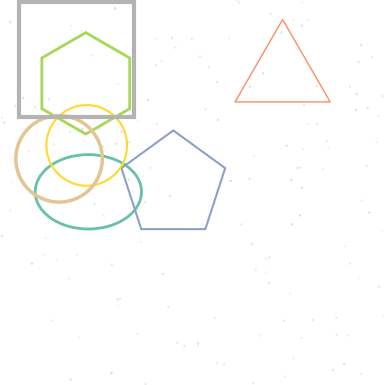[{"shape": "oval", "thickness": 2, "radius": 0.69, "center": [0.23, 0.502]}, {"shape": "triangle", "thickness": 1, "radius": 0.71, "center": [0.734, 0.807]}, {"shape": "pentagon", "thickness": 1.5, "radius": 0.71, "center": [0.45, 0.52]}, {"shape": "hexagon", "thickness": 2, "radius": 0.66, "center": [0.223, 0.784]}, {"shape": "circle", "thickness": 1.5, "radius": 0.52, "center": [0.225, 0.622]}, {"shape": "circle", "thickness": 2.5, "radius": 0.56, "center": [0.153, 0.587]}, {"shape": "square", "thickness": 3, "radius": 0.74, "center": [0.198, 0.846]}]